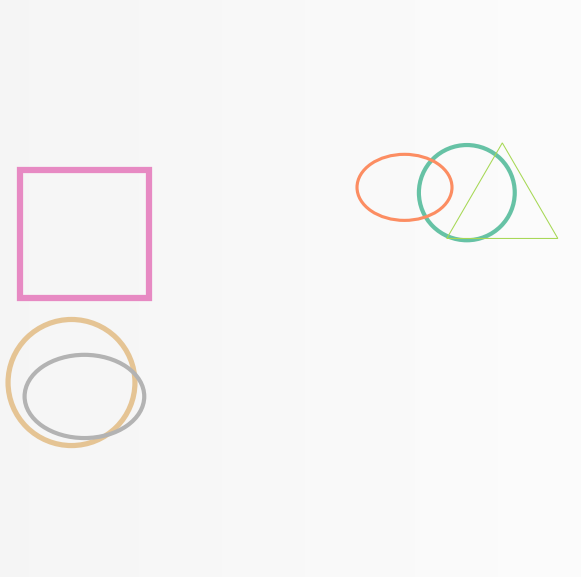[{"shape": "circle", "thickness": 2, "radius": 0.41, "center": [0.803, 0.666]}, {"shape": "oval", "thickness": 1.5, "radius": 0.41, "center": [0.696, 0.675]}, {"shape": "square", "thickness": 3, "radius": 0.55, "center": [0.146, 0.595]}, {"shape": "triangle", "thickness": 0.5, "radius": 0.55, "center": [0.864, 0.641]}, {"shape": "circle", "thickness": 2.5, "radius": 0.55, "center": [0.123, 0.337]}, {"shape": "oval", "thickness": 2, "radius": 0.51, "center": [0.145, 0.313]}]